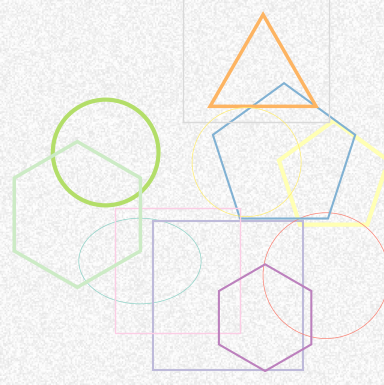[{"shape": "oval", "thickness": 0.5, "radius": 0.79, "center": [0.364, 0.322]}, {"shape": "pentagon", "thickness": 3, "radius": 0.75, "center": [0.866, 0.537]}, {"shape": "square", "thickness": 1.5, "radius": 0.97, "center": [0.592, 0.232]}, {"shape": "circle", "thickness": 0.5, "radius": 0.82, "center": [0.847, 0.284]}, {"shape": "pentagon", "thickness": 1.5, "radius": 0.97, "center": [0.738, 0.59]}, {"shape": "triangle", "thickness": 2.5, "radius": 0.79, "center": [0.683, 0.803]}, {"shape": "circle", "thickness": 3, "radius": 0.69, "center": [0.274, 0.604]}, {"shape": "square", "thickness": 1, "radius": 0.82, "center": [0.461, 0.298]}, {"shape": "square", "thickness": 1, "radius": 0.95, "center": [0.664, 0.875]}, {"shape": "hexagon", "thickness": 1.5, "radius": 0.69, "center": [0.689, 0.175]}, {"shape": "hexagon", "thickness": 2.5, "radius": 0.95, "center": [0.201, 0.443]}, {"shape": "circle", "thickness": 0.5, "radius": 0.71, "center": [0.641, 0.579]}]